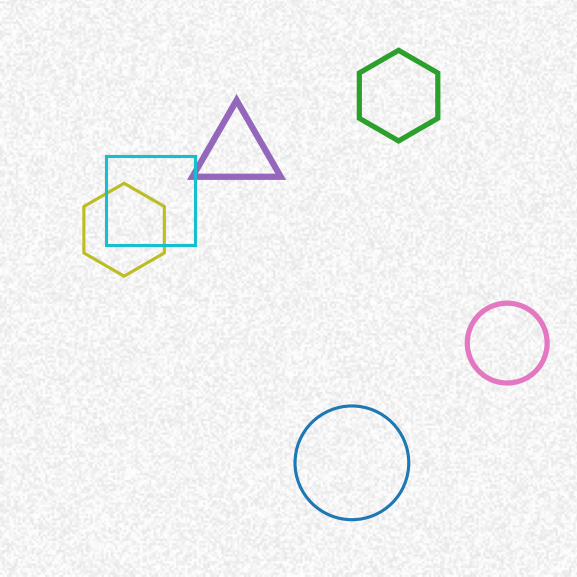[{"shape": "circle", "thickness": 1.5, "radius": 0.49, "center": [0.609, 0.198]}, {"shape": "hexagon", "thickness": 2.5, "radius": 0.39, "center": [0.69, 0.834]}, {"shape": "triangle", "thickness": 3, "radius": 0.44, "center": [0.41, 0.737]}, {"shape": "circle", "thickness": 2.5, "radius": 0.35, "center": [0.878, 0.405]}, {"shape": "hexagon", "thickness": 1.5, "radius": 0.4, "center": [0.215, 0.601]}, {"shape": "square", "thickness": 1.5, "radius": 0.38, "center": [0.261, 0.653]}]